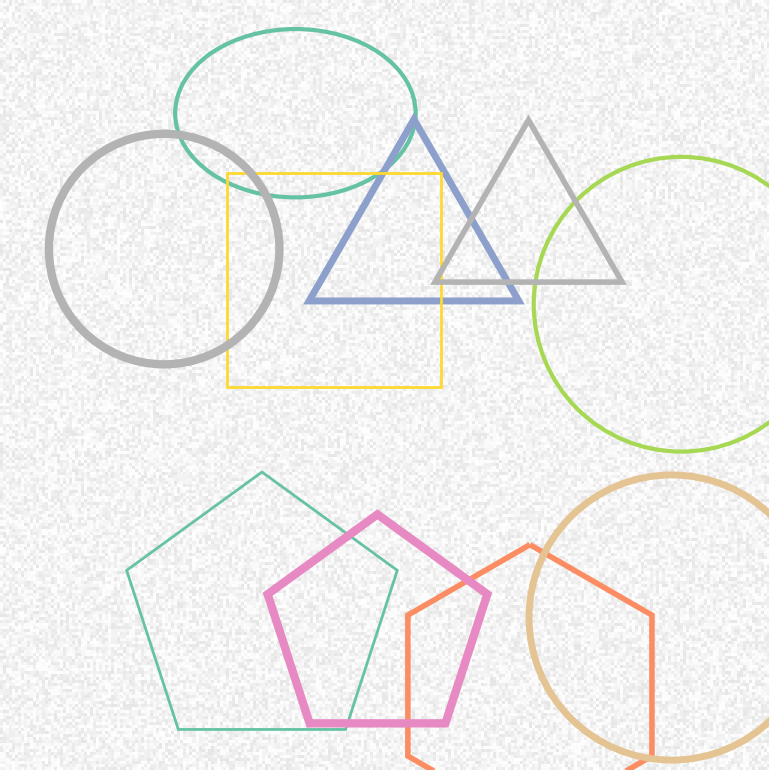[{"shape": "oval", "thickness": 1.5, "radius": 0.78, "center": [0.384, 0.853]}, {"shape": "pentagon", "thickness": 1, "radius": 0.92, "center": [0.34, 0.202]}, {"shape": "hexagon", "thickness": 2, "radius": 0.92, "center": [0.688, 0.11]}, {"shape": "triangle", "thickness": 2.5, "radius": 0.79, "center": [0.538, 0.688]}, {"shape": "pentagon", "thickness": 3, "radius": 0.75, "center": [0.49, 0.182]}, {"shape": "circle", "thickness": 1.5, "radius": 0.96, "center": [0.885, 0.605]}, {"shape": "square", "thickness": 1, "radius": 0.7, "center": [0.434, 0.636]}, {"shape": "circle", "thickness": 2.5, "radius": 0.93, "center": [0.872, 0.198]}, {"shape": "triangle", "thickness": 2, "radius": 0.7, "center": [0.686, 0.704]}, {"shape": "circle", "thickness": 3, "radius": 0.75, "center": [0.213, 0.677]}]